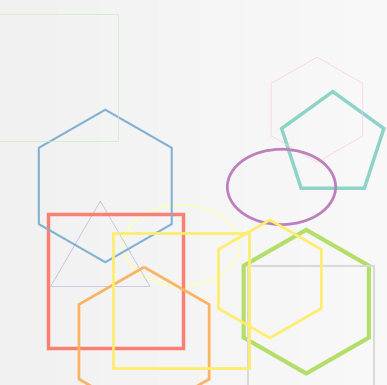[{"shape": "pentagon", "thickness": 2.5, "radius": 0.69, "center": [0.859, 0.623]}, {"shape": "oval", "thickness": 1, "radius": 0.75, "center": [0.468, 0.363]}, {"shape": "triangle", "thickness": 0.5, "radius": 0.74, "center": [0.259, 0.33]}, {"shape": "square", "thickness": 2.5, "radius": 0.87, "center": [0.298, 0.271]}, {"shape": "hexagon", "thickness": 1.5, "radius": 0.99, "center": [0.272, 0.517]}, {"shape": "hexagon", "thickness": 2, "radius": 0.97, "center": [0.372, 0.112]}, {"shape": "hexagon", "thickness": 3, "radius": 0.93, "center": [0.79, 0.216]}, {"shape": "hexagon", "thickness": 0.5, "radius": 0.68, "center": [0.818, 0.715]}, {"shape": "square", "thickness": 1.5, "radius": 0.81, "center": [0.803, 0.147]}, {"shape": "oval", "thickness": 2, "radius": 0.7, "center": [0.726, 0.515]}, {"shape": "square", "thickness": 0.5, "radius": 0.82, "center": [0.139, 0.798]}, {"shape": "hexagon", "thickness": 2, "radius": 0.77, "center": [0.697, 0.275]}, {"shape": "square", "thickness": 2, "radius": 0.88, "center": [0.467, 0.219]}]